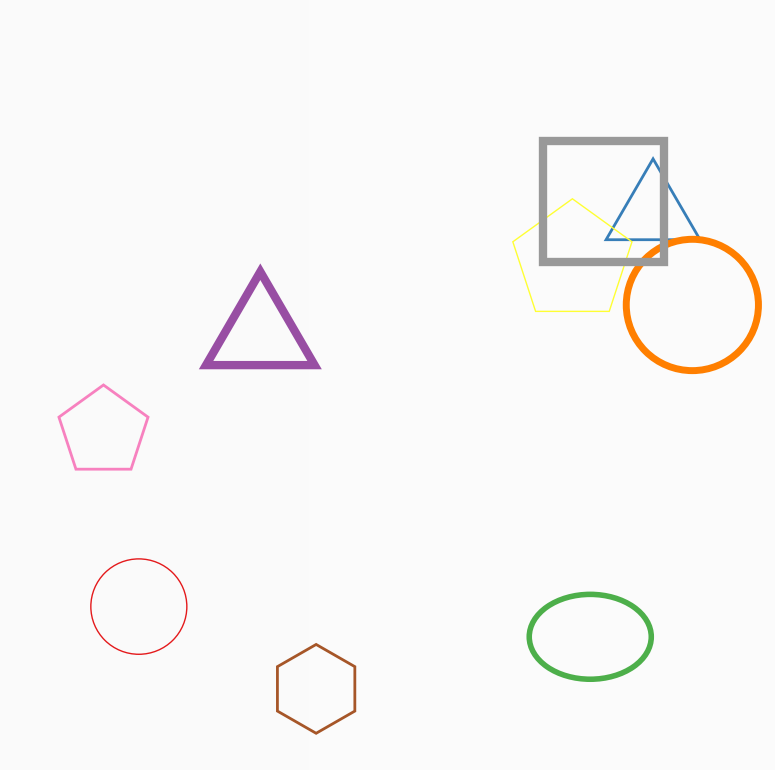[{"shape": "circle", "thickness": 0.5, "radius": 0.31, "center": [0.179, 0.212]}, {"shape": "triangle", "thickness": 1, "radius": 0.35, "center": [0.843, 0.724]}, {"shape": "oval", "thickness": 2, "radius": 0.39, "center": [0.762, 0.173]}, {"shape": "triangle", "thickness": 3, "radius": 0.4, "center": [0.336, 0.566]}, {"shape": "circle", "thickness": 2.5, "radius": 0.43, "center": [0.893, 0.604]}, {"shape": "pentagon", "thickness": 0.5, "radius": 0.4, "center": [0.739, 0.661]}, {"shape": "hexagon", "thickness": 1, "radius": 0.29, "center": [0.408, 0.105]}, {"shape": "pentagon", "thickness": 1, "radius": 0.3, "center": [0.134, 0.44]}, {"shape": "square", "thickness": 3, "radius": 0.39, "center": [0.778, 0.738]}]